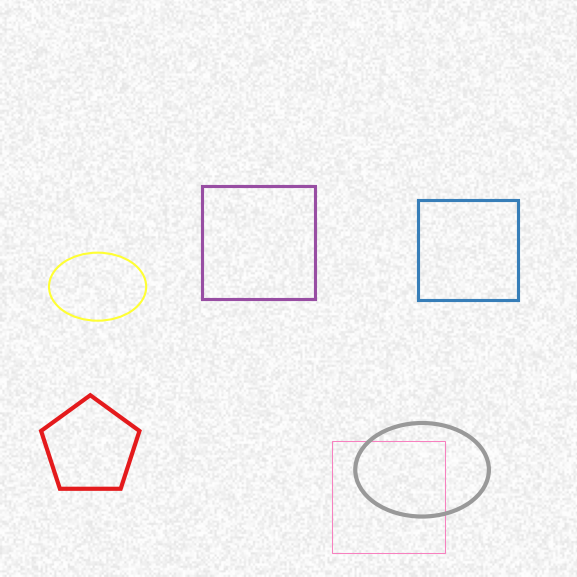[{"shape": "pentagon", "thickness": 2, "radius": 0.45, "center": [0.156, 0.225]}, {"shape": "square", "thickness": 1.5, "radius": 0.43, "center": [0.81, 0.567]}, {"shape": "square", "thickness": 1.5, "radius": 0.49, "center": [0.447, 0.579]}, {"shape": "oval", "thickness": 1, "radius": 0.42, "center": [0.169, 0.503]}, {"shape": "square", "thickness": 0.5, "radius": 0.49, "center": [0.673, 0.138]}, {"shape": "oval", "thickness": 2, "radius": 0.58, "center": [0.731, 0.186]}]